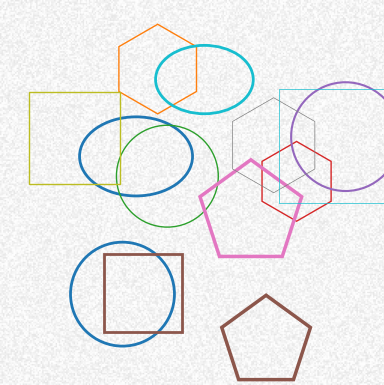[{"shape": "circle", "thickness": 2, "radius": 0.67, "center": [0.318, 0.236]}, {"shape": "oval", "thickness": 2, "radius": 0.73, "center": [0.353, 0.594]}, {"shape": "hexagon", "thickness": 1, "radius": 0.58, "center": [0.41, 0.821]}, {"shape": "circle", "thickness": 1, "radius": 0.66, "center": [0.435, 0.542]}, {"shape": "hexagon", "thickness": 1, "radius": 0.52, "center": [0.77, 0.529]}, {"shape": "circle", "thickness": 1.5, "radius": 0.71, "center": [0.897, 0.645]}, {"shape": "square", "thickness": 2, "radius": 0.51, "center": [0.37, 0.238]}, {"shape": "pentagon", "thickness": 2.5, "radius": 0.61, "center": [0.691, 0.112]}, {"shape": "pentagon", "thickness": 2.5, "radius": 0.69, "center": [0.652, 0.446]}, {"shape": "hexagon", "thickness": 0.5, "radius": 0.62, "center": [0.711, 0.623]}, {"shape": "square", "thickness": 1, "radius": 0.59, "center": [0.193, 0.641]}, {"shape": "square", "thickness": 0.5, "radius": 0.74, "center": [0.872, 0.621]}, {"shape": "oval", "thickness": 2, "radius": 0.63, "center": [0.531, 0.793]}]